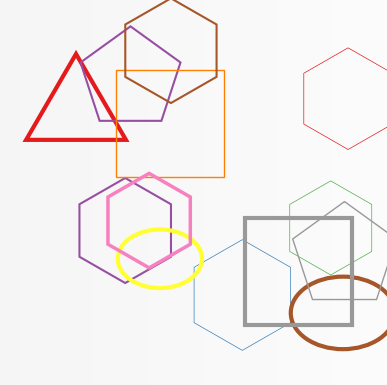[{"shape": "hexagon", "thickness": 0.5, "radius": 0.66, "center": [0.898, 0.744]}, {"shape": "triangle", "thickness": 3, "radius": 0.74, "center": [0.196, 0.711]}, {"shape": "hexagon", "thickness": 0.5, "radius": 0.72, "center": [0.625, 0.234]}, {"shape": "hexagon", "thickness": 0.5, "radius": 0.61, "center": [0.854, 0.408]}, {"shape": "pentagon", "thickness": 1.5, "radius": 0.68, "center": [0.337, 0.796]}, {"shape": "hexagon", "thickness": 1.5, "radius": 0.68, "center": [0.323, 0.401]}, {"shape": "square", "thickness": 1, "radius": 0.7, "center": [0.438, 0.678]}, {"shape": "oval", "thickness": 3, "radius": 0.54, "center": [0.413, 0.328]}, {"shape": "hexagon", "thickness": 1.5, "radius": 0.68, "center": [0.441, 0.868]}, {"shape": "oval", "thickness": 3, "radius": 0.67, "center": [0.885, 0.187]}, {"shape": "hexagon", "thickness": 2.5, "radius": 0.61, "center": [0.385, 0.427]}, {"shape": "pentagon", "thickness": 1, "radius": 0.7, "center": [0.889, 0.336]}, {"shape": "square", "thickness": 3, "radius": 0.69, "center": [0.771, 0.295]}]